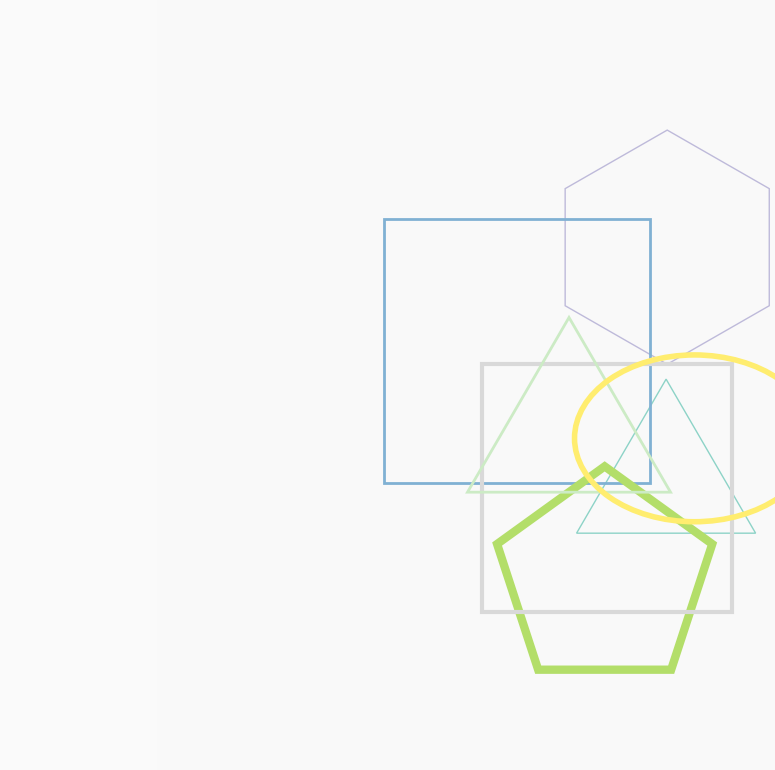[{"shape": "triangle", "thickness": 0.5, "radius": 0.67, "center": [0.859, 0.374]}, {"shape": "hexagon", "thickness": 0.5, "radius": 0.76, "center": [0.861, 0.679]}, {"shape": "square", "thickness": 1, "radius": 0.86, "center": [0.667, 0.544]}, {"shape": "pentagon", "thickness": 3, "radius": 0.73, "center": [0.78, 0.248]}, {"shape": "square", "thickness": 1.5, "radius": 0.81, "center": [0.783, 0.366]}, {"shape": "triangle", "thickness": 1, "radius": 0.76, "center": [0.734, 0.436]}, {"shape": "oval", "thickness": 2, "radius": 0.77, "center": [0.896, 0.431]}]